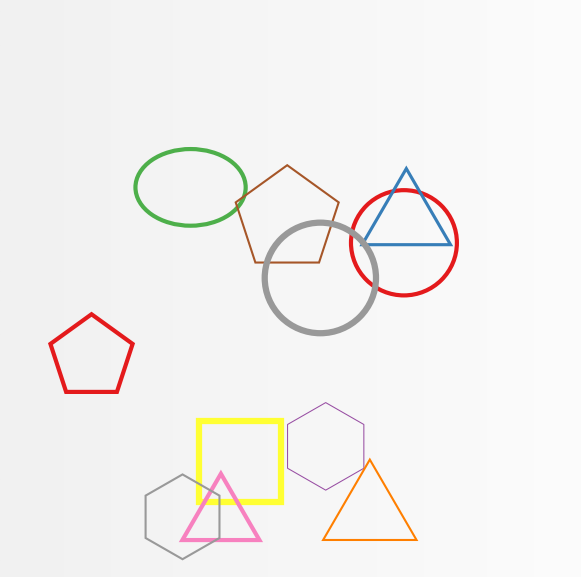[{"shape": "pentagon", "thickness": 2, "radius": 0.37, "center": [0.157, 0.381]}, {"shape": "circle", "thickness": 2, "radius": 0.46, "center": [0.695, 0.579]}, {"shape": "triangle", "thickness": 1.5, "radius": 0.44, "center": [0.699, 0.619]}, {"shape": "oval", "thickness": 2, "radius": 0.47, "center": [0.328, 0.675]}, {"shape": "hexagon", "thickness": 0.5, "radius": 0.38, "center": [0.56, 0.226]}, {"shape": "triangle", "thickness": 1, "radius": 0.46, "center": [0.636, 0.11]}, {"shape": "square", "thickness": 3, "radius": 0.35, "center": [0.413, 0.2]}, {"shape": "pentagon", "thickness": 1, "radius": 0.47, "center": [0.494, 0.62]}, {"shape": "triangle", "thickness": 2, "radius": 0.38, "center": [0.38, 0.102]}, {"shape": "circle", "thickness": 3, "radius": 0.48, "center": [0.551, 0.518]}, {"shape": "hexagon", "thickness": 1, "radius": 0.37, "center": [0.314, 0.104]}]